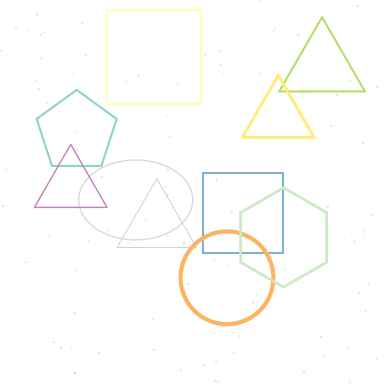[{"shape": "pentagon", "thickness": 1.5, "radius": 0.55, "center": [0.199, 0.657]}, {"shape": "square", "thickness": 1.5, "radius": 0.61, "center": [0.4, 0.852]}, {"shape": "triangle", "thickness": 0.5, "radius": 0.59, "center": [0.407, 0.417]}, {"shape": "square", "thickness": 1.5, "radius": 0.52, "center": [0.631, 0.447]}, {"shape": "circle", "thickness": 3, "radius": 0.6, "center": [0.59, 0.278]}, {"shape": "triangle", "thickness": 1.5, "radius": 0.64, "center": [0.837, 0.827]}, {"shape": "oval", "thickness": 1, "radius": 0.74, "center": [0.353, 0.481]}, {"shape": "triangle", "thickness": 1, "radius": 0.54, "center": [0.184, 0.516]}, {"shape": "hexagon", "thickness": 2, "radius": 0.64, "center": [0.737, 0.383]}, {"shape": "triangle", "thickness": 2, "radius": 0.54, "center": [0.723, 0.697]}]